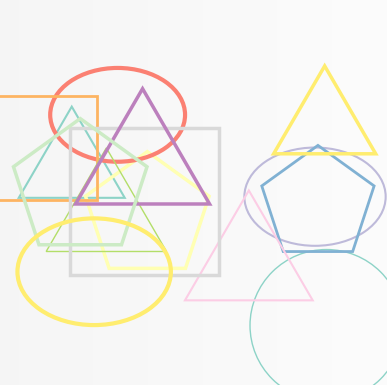[{"shape": "circle", "thickness": 1, "radius": 0.99, "center": [0.842, 0.155]}, {"shape": "triangle", "thickness": 1.5, "radius": 0.79, "center": [0.185, 0.565]}, {"shape": "pentagon", "thickness": 2.5, "radius": 0.84, "center": [0.38, 0.439]}, {"shape": "oval", "thickness": 1.5, "radius": 0.91, "center": [0.813, 0.489]}, {"shape": "oval", "thickness": 3, "radius": 0.87, "center": [0.304, 0.702]}, {"shape": "pentagon", "thickness": 2, "radius": 0.76, "center": [0.821, 0.47]}, {"shape": "square", "thickness": 2, "radius": 0.67, "center": [0.115, 0.615]}, {"shape": "triangle", "thickness": 1, "radius": 0.9, "center": [0.274, 0.436]}, {"shape": "triangle", "thickness": 1.5, "radius": 0.95, "center": [0.642, 0.315]}, {"shape": "square", "thickness": 2.5, "radius": 0.96, "center": [0.373, 0.477]}, {"shape": "triangle", "thickness": 2.5, "radius": 1.0, "center": [0.368, 0.57]}, {"shape": "pentagon", "thickness": 2.5, "radius": 0.91, "center": [0.207, 0.511]}, {"shape": "oval", "thickness": 3, "radius": 0.99, "center": [0.243, 0.294]}, {"shape": "triangle", "thickness": 2.5, "radius": 0.76, "center": [0.838, 0.677]}]